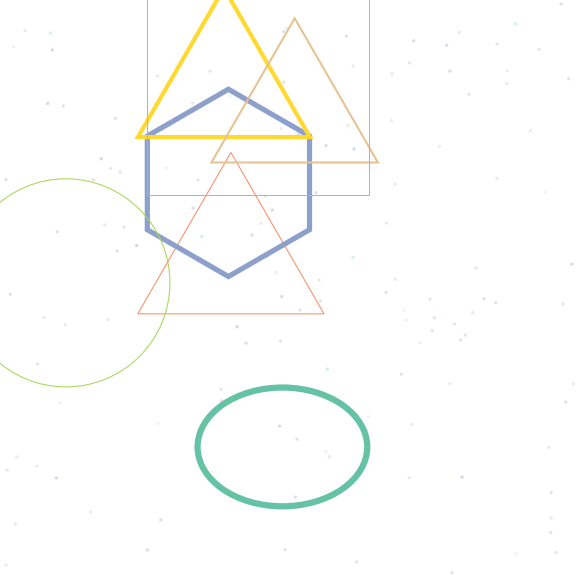[{"shape": "oval", "thickness": 3, "radius": 0.73, "center": [0.489, 0.225]}, {"shape": "triangle", "thickness": 0.5, "radius": 0.93, "center": [0.4, 0.549]}, {"shape": "hexagon", "thickness": 2.5, "radius": 0.81, "center": [0.396, 0.682]}, {"shape": "circle", "thickness": 0.5, "radius": 0.9, "center": [0.114, 0.509]}, {"shape": "triangle", "thickness": 2, "radius": 0.86, "center": [0.388, 0.848]}, {"shape": "triangle", "thickness": 1, "radius": 0.83, "center": [0.51, 0.801]}, {"shape": "square", "thickness": 0.5, "radius": 0.96, "center": [0.447, 0.854]}]